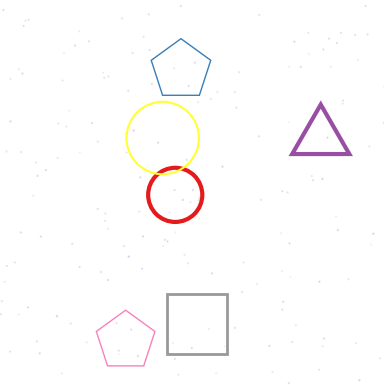[{"shape": "circle", "thickness": 3, "radius": 0.35, "center": [0.455, 0.494]}, {"shape": "pentagon", "thickness": 1, "radius": 0.41, "center": [0.47, 0.818]}, {"shape": "triangle", "thickness": 3, "radius": 0.43, "center": [0.833, 0.643]}, {"shape": "circle", "thickness": 1.5, "radius": 0.47, "center": [0.423, 0.641]}, {"shape": "pentagon", "thickness": 1, "radius": 0.4, "center": [0.326, 0.114]}, {"shape": "square", "thickness": 2, "radius": 0.39, "center": [0.511, 0.158]}]